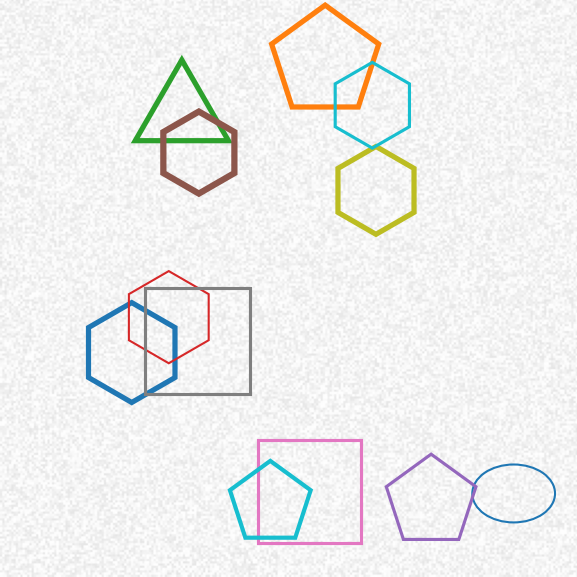[{"shape": "hexagon", "thickness": 2.5, "radius": 0.43, "center": [0.228, 0.389]}, {"shape": "oval", "thickness": 1, "radius": 0.36, "center": [0.889, 0.145]}, {"shape": "pentagon", "thickness": 2.5, "radius": 0.49, "center": [0.563, 0.893]}, {"shape": "triangle", "thickness": 2.5, "radius": 0.47, "center": [0.315, 0.802]}, {"shape": "hexagon", "thickness": 1, "radius": 0.4, "center": [0.292, 0.45]}, {"shape": "pentagon", "thickness": 1.5, "radius": 0.41, "center": [0.747, 0.131]}, {"shape": "hexagon", "thickness": 3, "radius": 0.36, "center": [0.344, 0.735]}, {"shape": "square", "thickness": 1.5, "radius": 0.45, "center": [0.537, 0.147]}, {"shape": "square", "thickness": 1.5, "radius": 0.46, "center": [0.342, 0.409]}, {"shape": "hexagon", "thickness": 2.5, "radius": 0.38, "center": [0.651, 0.669]}, {"shape": "pentagon", "thickness": 2, "radius": 0.37, "center": [0.468, 0.128]}, {"shape": "hexagon", "thickness": 1.5, "radius": 0.37, "center": [0.645, 0.817]}]